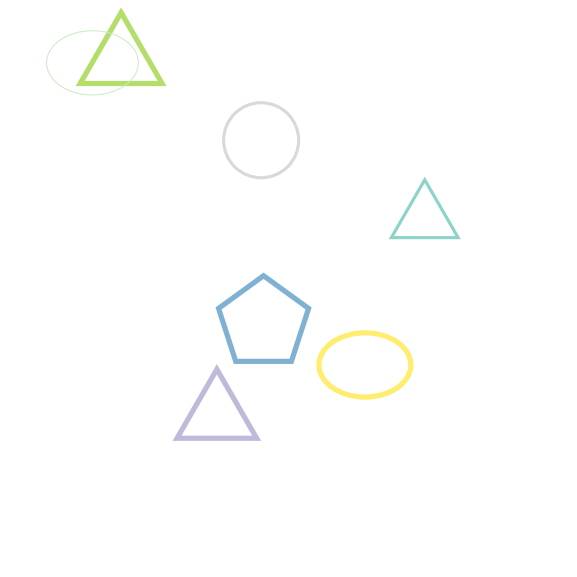[{"shape": "triangle", "thickness": 1.5, "radius": 0.33, "center": [0.735, 0.621]}, {"shape": "triangle", "thickness": 2.5, "radius": 0.4, "center": [0.376, 0.28]}, {"shape": "pentagon", "thickness": 2.5, "radius": 0.41, "center": [0.456, 0.44]}, {"shape": "triangle", "thickness": 2.5, "radius": 0.41, "center": [0.21, 0.895]}, {"shape": "circle", "thickness": 1.5, "radius": 0.32, "center": [0.452, 0.756]}, {"shape": "oval", "thickness": 0.5, "radius": 0.4, "center": [0.16, 0.89]}, {"shape": "oval", "thickness": 2.5, "radius": 0.4, "center": [0.632, 0.367]}]